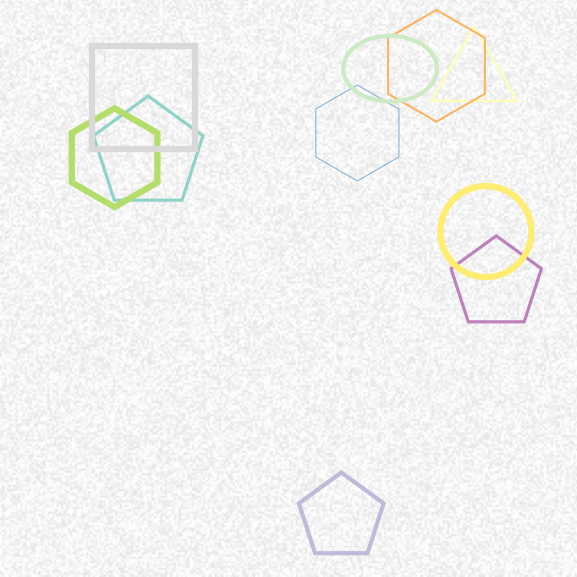[{"shape": "pentagon", "thickness": 1.5, "radius": 0.5, "center": [0.257, 0.733]}, {"shape": "triangle", "thickness": 1, "radius": 0.43, "center": [0.821, 0.867]}, {"shape": "pentagon", "thickness": 2, "radius": 0.39, "center": [0.591, 0.104]}, {"shape": "hexagon", "thickness": 0.5, "radius": 0.42, "center": [0.619, 0.769]}, {"shape": "hexagon", "thickness": 1, "radius": 0.48, "center": [0.756, 0.885]}, {"shape": "hexagon", "thickness": 3, "radius": 0.43, "center": [0.198, 0.726]}, {"shape": "square", "thickness": 3, "radius": 0.44, "center": [0.249, 0.83]}, {"shape": "pentagon", "thickness": 1.5, "radius": 0.41, "center": [0.859, 0.508]}, {"shape": "oval", "thickness": 2, "radius": 0.41, "center": [0.676, 0.88]}, {"shape": "circle", "thickness": 3, "radius": 0.39, "center": [0.841, 0.598]}]